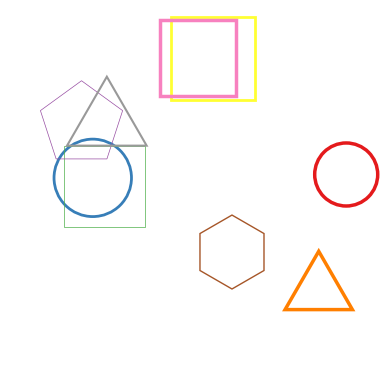[{"shape": "circle", "thickness": 2.5, "radius": 0.41, "center": [0.899, 0.547]}, {"shape": "circle", "thickness": 2, "radius": 0.5, "center": [0.241, 0.538]}, {"shape": "square", "thickness": 0.5, "radius": 0.53, "center": [0.271, 0.515]}, {"shape": "pentagon", "thickness": 0.5, "radius": 0.56, "center": [0.212, 0.678]}, {"shape": "triangle", "thickness": 2.5, "radius": 0.5, "center": [0.828, 0.246]}, {"shape": "square", "thickness": 2, "radius": 0.54, "center": [0.553, 0.847]}, {"shape": "hexagon", "thickness": 1, "radius": 0.48, "center": [0.603, 0.345]}, {"shape": "square", "thickness": 2.5, "radius": 0.49, "center": [0.515, 0.85]}, {"shape": "triangle", "thickness": 1.5, "radius": 0.6, "center": [0.278, 0.681]}]